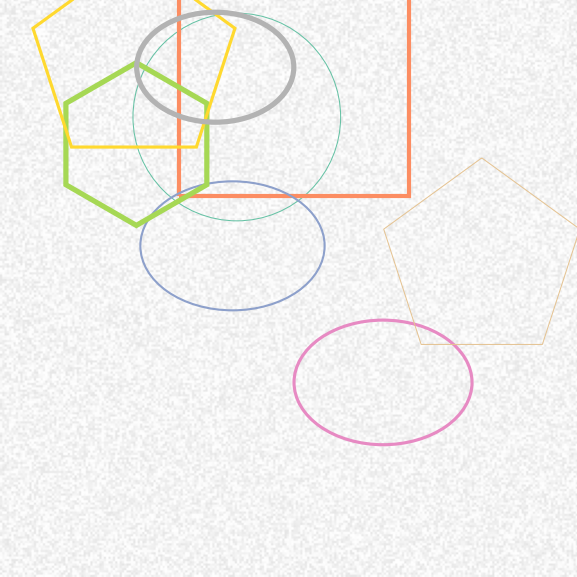[{"shape": "circle", "thickness": 0.5, "radius": 0.9, "center": [0.41, 0.797]}, {"shape": "square", "thickness": 2, "radius": 1.0, "center": [0.509, 0.859]}, {"shape": "oval", "thickness": 1, "radius": 0.8, "center": [0.403, 0.573]}, {"shape": "oval", "thickness": 1.5, "radius": 0.77, "center": [0.663, 0.337]}, {"shape": "hexagon", "thickness": 2.5, "radius": 0.7, "center": [0.236, 0.75]}, {"shape": "pentagon", "thickness": 1.5, "radius": 0.92, "center": [0.232, 0.893]}, {"shape": "pentagon", "thickness": 0.5, "radius": 0.89, "center": [0.834, 0.547]}, {"shape": "oval", "thickness": 2.5, "radius": 0.68, "center": [0.373, 0.883]}]